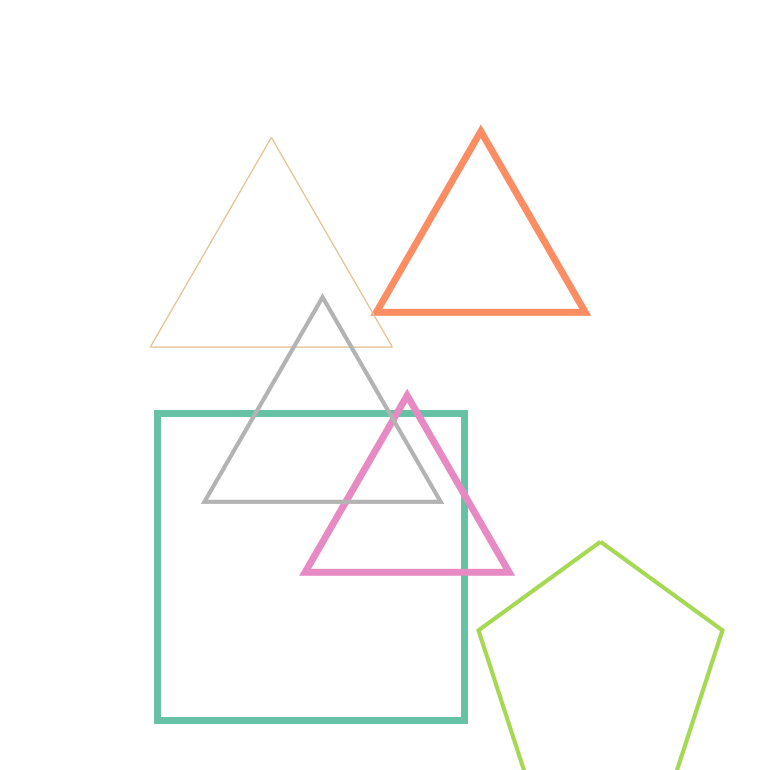[{"shape": "square", "thickness": 2.5, "radius": 1.0, "center": [0.403, 0.264]}, {"shape": "triangle", "thickness": 2.5, "radius": 0.78, "center": [0.624, 0.673]}, {"shape": "triangle", "thickness": 2.5, "radius": 0.77, "center": [0.529, 0.333]}, {"shape": "pentagon", "thickness": 1.5, "radius": 0.83, "center": [0.78, 0.13]}, {"shape": "triangle", "thickness": 0.5, "radius": 0.91, "center": [0.352, 0.64]}, {"shape": "triangle", "thickness": 1.5, "radius": 0.89, "center": [0.419, 0.437]}]